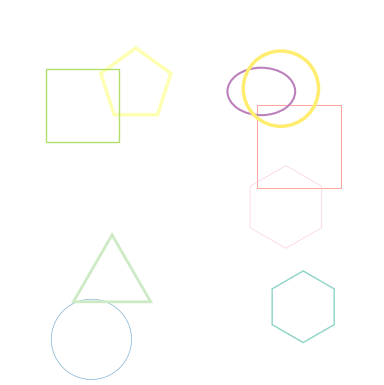[{"shape": "hexagon", "thickness": 1, "radius": 0.46, "center": [0.787, 0.203]}, {"shape": "pentagon", "thickness": 2.5, "radius": 0.48, "center": [0.353, 0.78]}, {"shape": "square", "thickness": 0.5, "radius": 0.54, "center": [0.777, 0.62]}, {"shape": "circle", "thickness": 0.5, "radius": 0.52, "center": [0.237, 0.119]}, {"shape": "square", "thickness": 1, "radius": 0.47, "center": [0.215, 0.727]}, {"shape": "hexagon", "thickness": 0.5, "radius": 0.54, "center": [0.743, 0.462]}, {"shape": "oval", "thickness": 1.5, "radius": 0.44, "center": [0.679, 0.762]}, {"shape": "triangle", "thickness": 2, "radius": 0.58, "center": [0.291, 0.274]}, {"shape": "circle", "thickness": 2.5, "radius": 0.49, "center": [0.73, 0.77]}]